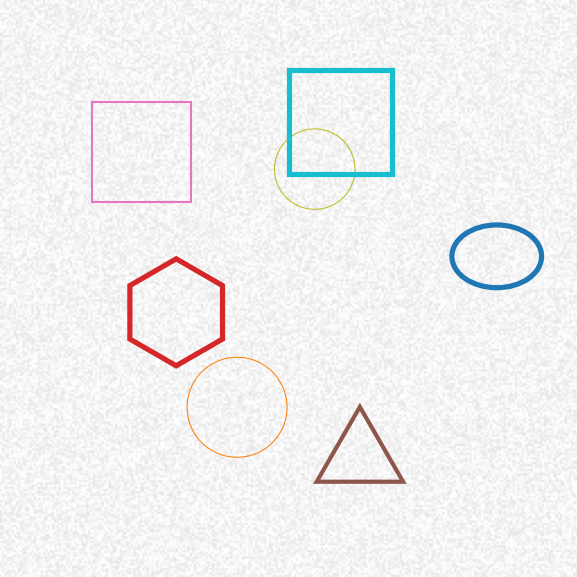[{"shape": "oval", "thickness": 2.5, "radius": 0.39, "center": [0.86, 0.555]}, {"shape": "circle", "thickness": 0.5, "radius": 0.43, "center": [0.411, 0.294]}, {"shape": "hexagon", "thickness": 2.5, "radius": 0.46, "center": [0.305, 0.458]}, {"shape": "triangle", "thickness": 2, "radius": 0.43, "center": [0.623, 0.208]}, {"shape": "square", "thickness": 1, "radius": 0.43, "center": [0.245, 0.736]}, {"shape": "circle", "thickness": 0.5, "radius": 0.35, "center": [0.545, 0.706]}, {"shape": "square", "thickness": 2.5, "radius": 0.45, "center": [0.59, 0.788]}]